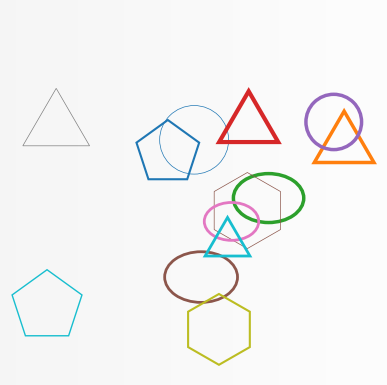[{"shape": "pentagon", "thickness": 1.5, "radius": 0.43, "center": [0.433, 0.603]}, {"shape": "circle", "thickness": 0.5, "radius": 0.45, "center": [0.501, 0.637]}, {"shape": "triangle", "thickness": 2.5, "radius": 0.44, "center": [0.888, 0.622]}, {"shape": "oval", "thickness": 2.5, "radius": 0.45, "center": [0.693, 0.486]}, {"shape": "triangle", "thickness": 3, "radius": 0.44, "center": [0.642, 0.675]}, {"shape": "circle", "thickness": 2.5, "radius": 0.36, "center": [0.861, 0.683]}, {"shape": "oval", "thickness": 2, "radius": 0.47, "center": [0.519, 0.28]}, {"shape": "hexagon", "thickness": 0.5, "radius": 0.49, "center": [0.638, 0.453]}, {"shape": "oval", "thickness": 2, "radius": 0.35, "center": [0.597, 0.425]}, {"shape": "triangle", "thickness": 0.5, "radius": 0.5, "center": [0.145, 0.671]}, {"shape": "hexagon", "thickness": 1.5, "radius": 0.46, "center": [0.565, 0.144]}, {"shape": "triangle", "thickness": 2, "radius": 0.33, "center": [0.587, 0.368]}, {"shape": "pentagon", "thickness": 1, "radius": 0.47, "center": [0.121, 0.205]}]